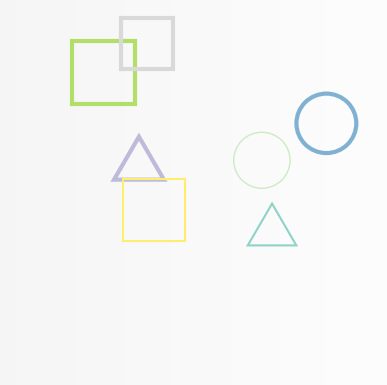[{"shape": "triangle", "thickness": 1.5, "radius": 0.36, "center": [0.702, 0.399]}, {"shape": "triangle", "thickness": 3, "radius": 0.37, "center": [0.359, 0.571]}, {"shape": "circle", "thickness": 3, "radius": 0.39, "center": [0.842, 0.68]}, {"shape": "square", "thickness": 3, "radius": 0.41, "center": [0.267, 0.813]}, {"shape": "square", "thickness": 3, "radius": 0.33, "center": [0.379, 0.887]}, {"shape": "circle", "thickness": 1, "radius": 0.36, "center": [0.676, 0.584]}, {"shape": "square", "thickness": 1.5, "radius": 0.4, "center": [0.398, 0.455]}]